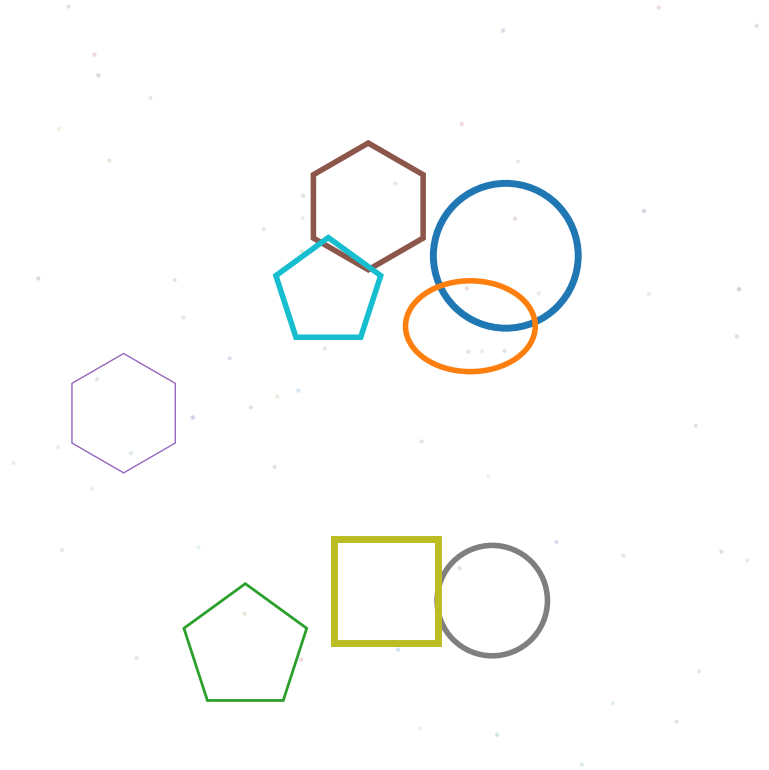[{"shape": "circle", "thickness": 2.5, "radius": 0.47, "center": [0.657, 0.668]}, {"shape": "oval", "thickness": 2, "radius": 0.42, "center": [0.611, 0.576]}, {"shape": "pentagon", "thickness": 1, "radius": 0.42, "center": [0.319, 0.158]}, {"shape": "hexagon", "thickness": 0.5, "radius": 0.39, "center": [0.161, 0.463]}, {"shape": "hexagon", "thickness": 2, "radius": 0.41, "center": [0.478, 0.732]}, {"shape": "circle", "thickness": 2, "radius": 0.36, "center": [0.639, 0.22]}, {"shape": "square", "thickness": 2.5, "radius": 0.34, "center": [0.502, 0.233]}, {"shape": "pentagon", "thickness": 2, "radius": 0.36, "center": [0.426, 0.62]}]